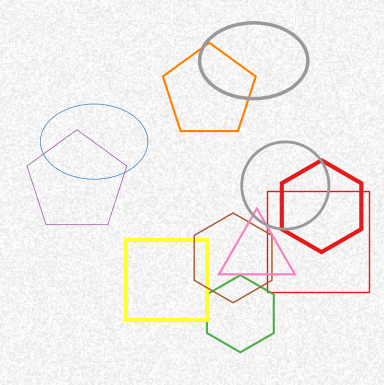[{"shape": "square", "thickness": 1, "radius": 0.66, "center": [0.826, 0.373]}, {"shape": "hexagon", "thickness": 3, "radius": 0.6, "center": [0.835, 0.464]}, {"shape": "oval", "thickness": 0.5, "radius": 0.7, "center": [0.244, 0.632]}, {"shape": "hexagon", "thickness": 1.5, "radius": 0.5, "center": [0.624, 0.185]}, {"shape": "pentagon", "thickness": 0.5, "radius": 0.68, "center": [0.2, 0.527]}, {"shape": "pentagon", "thickness": 1.5, "radius": 0.63, "center": [0.544, 0.762]}, {"shape": "square", "thickness": 3, "radius": 0.52, "center": [0.432, 0.272]}, {"shape": "hexagon", "thickness": 1, "radius": 0.58, "center": [0.605, 0.33]}, {"shape": "triangle", "thickness": 1.5, "radius": 0.57, "center": [0.667, 0.344]}, {"shape": "circle", "thickness": 2, "radius": 0.57, "center": [0.741, 0.518]}, {"shape": "oval", "thickness": 2.5, "radius": 0.7, "center": [0.659, 0.842]}]